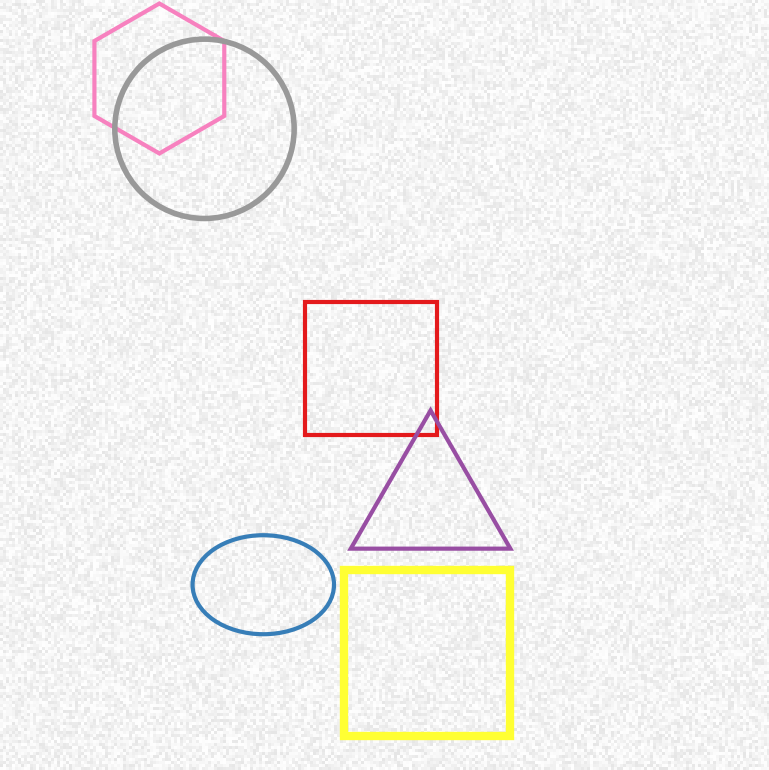[{"shape": "square", "thickness": 1.5, "radius": 0.43, "center": [0.482, 0.522]}, {"shape": "oval", "thickness": 1.5, "radius": 0.46, "center": [0.342, 0.241]}, {"shape": "triangle", "thickness": 1.5, "radius": 0.6, "center": [0.559, 0.347]}, {"shape": "square", "thickness": 3, "radius": 0.54, "center": [0.555, 0.152]}, {"shape": "hexagon", "thickness": 1.5, "radius": 0.49, "center": [0.207, 0.898]}, {"shape": "circle", "thickness": 2, "radius": 0.58, "center": [0.266, 0.833]}]